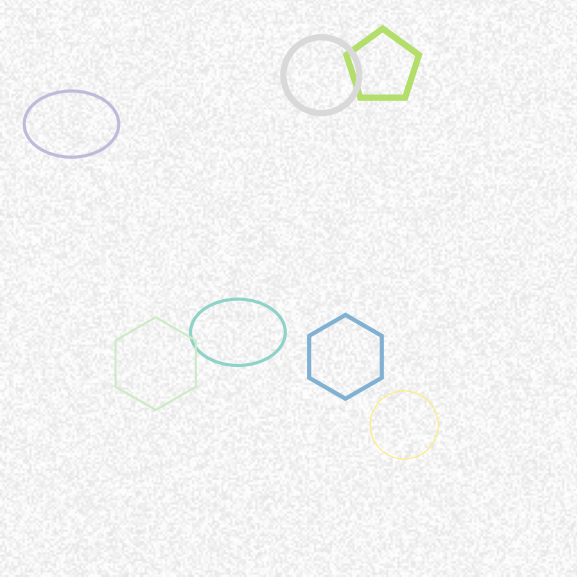[{"shape": "oval", "thickness": 1.5, "radius": 0.41, "center": [0.412, 0.424]}, {"shape": "oval", "thickness": 1.5, "radius": 0.41, "center": [0.124, 0.784]}, {"shape": "hexagon", "thickness": 2, "radius": 0.36, "center": [0.598, 0.381]}, {"shape": "pentagon", "thickness": 3, "radius": 0.33, "center": [0.663, 0.883]}, {"shape": "circle", "thickness": 3, "radius": 0.33, "center": [0.556, 0.869]}, {"shape": "hexagon", "thickness": 1, "radius": 0.4, "center": [0.27, 0.369]}, {"shape": "circle", "thickness": 0.5, "radius": 0.3, "center": [0.7, 0.263]}]